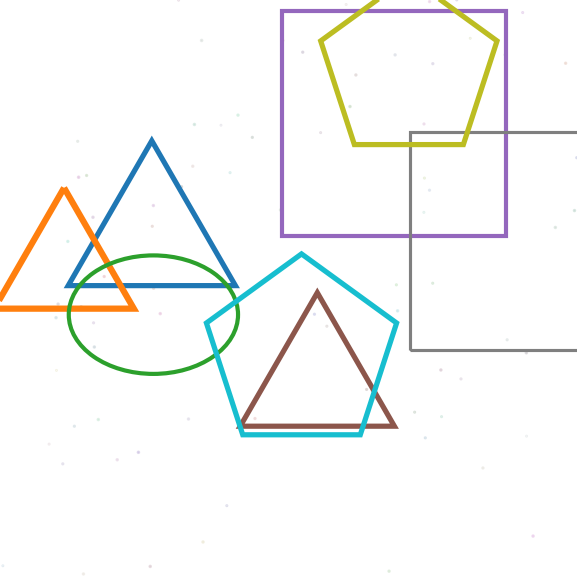[{"shape": "triangle", "thickness": 2.5, "radius": 0.84, "center": [0.263, 0.588]}, {"shape": "triangle", "thickness": 3, "radius": 0.7, "center": [0.111, 0.534]}, {"shape": "oval", "thickness": 2, "radius": 0.73, "center": [0.266, 0.454]}, {"shape": "square", "thickness": 2, "radius": 0.97, "center": [0.682, 0.785]}, {"shape": "triangle", "thickness": 2.5, "radius": 0.77, "center": [0.549, 0.338]}, {"shape": "square", "thickness": 1.5, "radius": 0.94, "center": [0.899, 0.582]}, {"shape": "pentagon", "thickness": 2.5, "radius": 0.8, "center": [0.708, 0.879]}, {"shape": "pentagon", "thickness": 2.5, "radius": 0.87, "center": [0.522, 0.386]}]